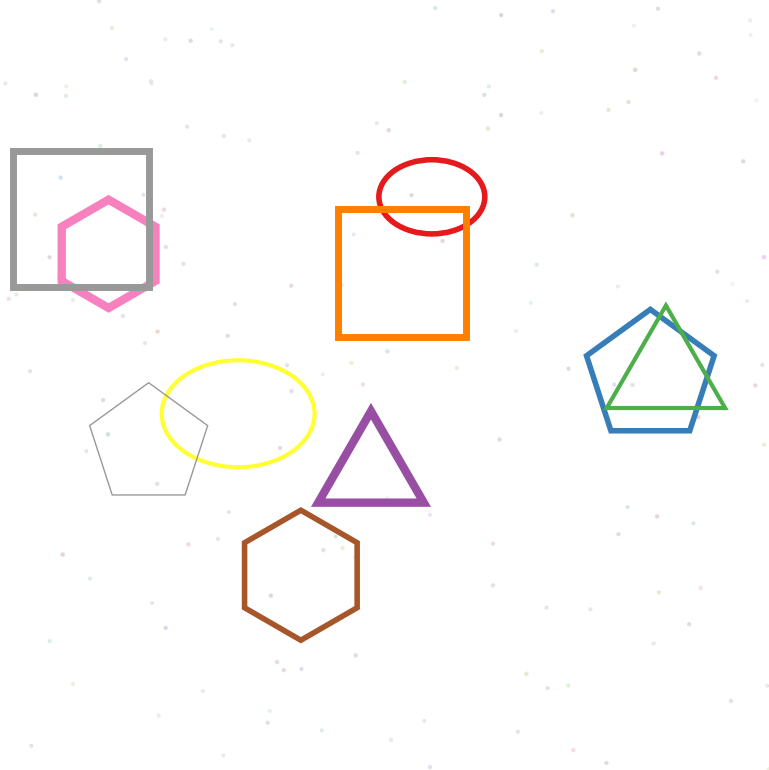[{"shape": "oval", "thickness": 2, "radius": 0.34, "center": [0.561, 0.744]}, {"shape": "pentagon", "thickness": 2, "radius": 0.44, "center": [0.845, 0.511]}, {"shape": "triangle", "thickness": 1.5, "radius": 0.44, "center": [0.865, 0.514]}, {"shape": "triangle", "thickness": 3, "radius": 0.4, "center": [0.482, 0.387]}, {"shape": "square", "thickness": 2.5, "radius": 0.42, "center": [0.522, 0.645]}, {"shape": "oval", "thickness": 1.5, "radius": 0.5, "center": [0.309, 0.463]}, {"shape": "hexagon", "thickness": 2, "radius": 0.42, "center": [0.391, 0.253]}, {"shape": "hexagon", "thickness": 3, "radius": 0.35, "center": [0.141, 0.67]}, {"shape": "pentagon", "thickness": 0.5, "radius": 0.4, "center": [0.193, 0.422]}, {"shape": "square", "thickness": 2.5, "radius": 0.44, "center": [0.106, 0.716]}]